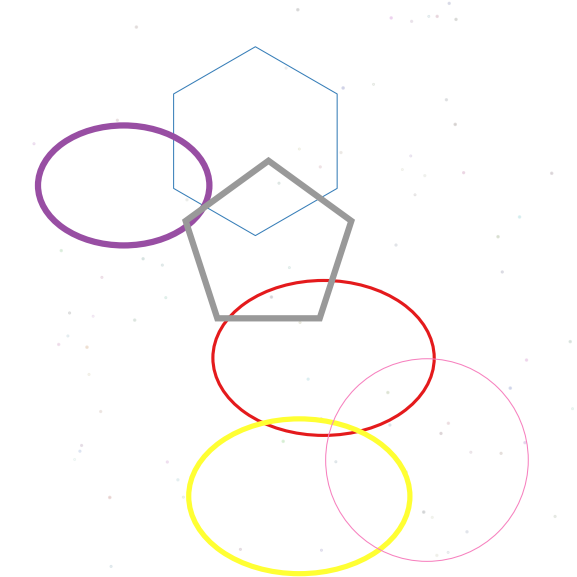[{"shape": "oval", "thickness": 1.5, "radius": 0.96, "center": [0.56, 0.379]}, {"shape": "hexagon", "thickness": 0.5, "radius": 0.82, "center": [0.442, 0.755]}, {"shape": "oval", "thickness": 3, "radius": 0.74, "center": [0.214, 0.678]}, {"shape": "oval", "thickness": 2.5, "radius": 0.96, "center": [0.518, 0.14]}, {"shape": "circle", "thickness": 0.5, "radius": 0.88, "center": [0.739, 0.203]}, {"shape": "pentagon", "thickness": 3, "radius": 0.75, "center": [0.465, 0.57]}]